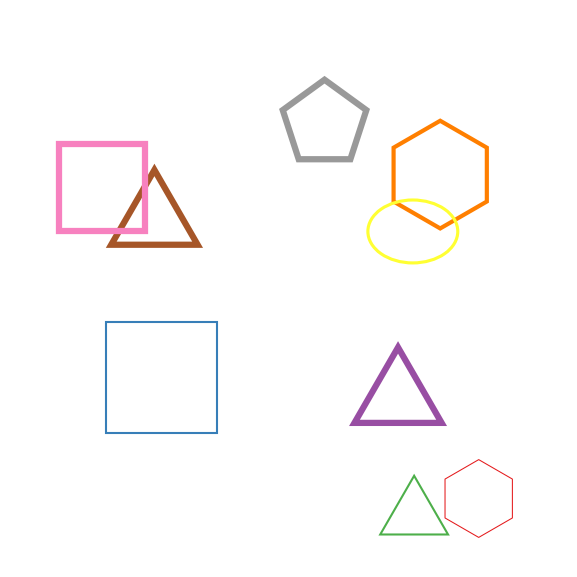[{"shape": "hexagon", "thickness": 0.5, "radius": 0.34, "center": [0.829, 0.136]}, {"shape": "square", "thickness": 1, "radius": 0.48, "center": [0.28, 0.345]}, {"shape": "triangle", "thickness": 1, "radius": 0.34, "center": [0.717, 0.108]}, {"shape": "triangle", "thickness": 3, "radius": 0.44, "center": [0.689, 0.31]}, {"shape": "hexagon", "thickness": 2, "radius": 0.47, "center": [0.762, 0.697]}, {"shape": "oval", "thickness": 1.5, "radius": 0.39, "center": [0.715, 0.598]}, {"shape": "triangle", "thickness": 3, "radius": 0.43, "center": [0.267, 0.619]}, {"shape": "square", "thickness": 3, "radius": 0.38, "center": [0.177, 0.674]}, {"shape": "pentagon", "thickness": 3, "radius": 0.38, "center": [0.562, 0.785]}]